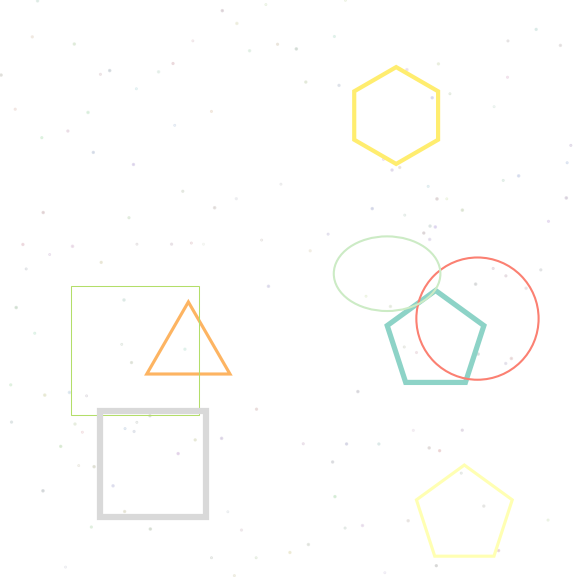[{"shape": "pentagon", "thickness": 2.5, "radius": 0.44, "center": [0.754, 0.408]}, {"shape": "pentagon", "thickness": 1.5, "radius": 0.44, "center": [0.804, 0.107]}, {"shape": "circle", "thickness": 1, "radius": 0.53, "center": [0.827, 0.447]}, {"shape": "triangle", "thickness": 1.5, "radius": 0.42, "center": [0.326, 0.393]}, {"shape": "square", "thickness": 0.5, "radius": 0.56, "center": [0.233, 0.392]}, {"shape": "square", "thickness": 3, "radius": 0.46, "center": [0.265, 0.196]}, {"shape": "oval", "thickness": 1, "radius": 0.46, "center": [0.67, 0.525]}, {"shape": "hexagon", "thickness": 2, "radius": 0.42, "center": [0.686, 0.799]}]